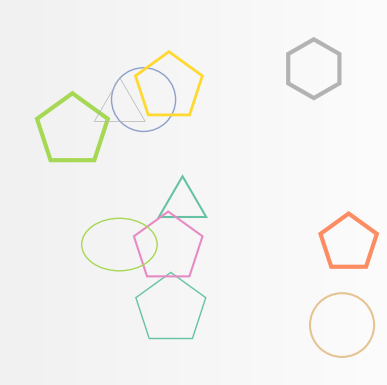[{"shape": "triangle", "thickness": 1.5, "radius": 0.35, "center": [0.471, 0.472]}, {"shape": "pentagon", "thickness": 1, "radius": 0.47, "center": [0.441, 0.198]}, {"shape": "pentagon", "thickness": 3, "radius": 0.38, "center": [0.9, 0.369]}, {"shape": "circle", "thickness": 1, "radius": 0.41, "center": [0.37, 0.741]}, {"shape": "pentagon", "thickness": 1.5, "radius": 0.47, "center": [0.434, 0.357]}, {"shape": "pentagon", "thickness": 3, "radius": 0.48, "center": [0.187, 0.662]}, {"shape": "oval", "thickness": 1, "radius": 0.49, "center": [0.308, 0.365]}, {"shape": "pentagon", "thickness": 2, "radius": 0.45, "center": [0.436, 0.775]}, {"shape": "circle", "thickness": 1.5, "radius": 0.41, "center": [0.883, 0.156]}, {"shape": "triangle", "thickness": 0.5, "radius": 0.38, "center": [0.309, 0.722]}, {"shape": "hexagon", "thickness": 3, "radius": 0.38, "center": [0.81, 0.822]}]